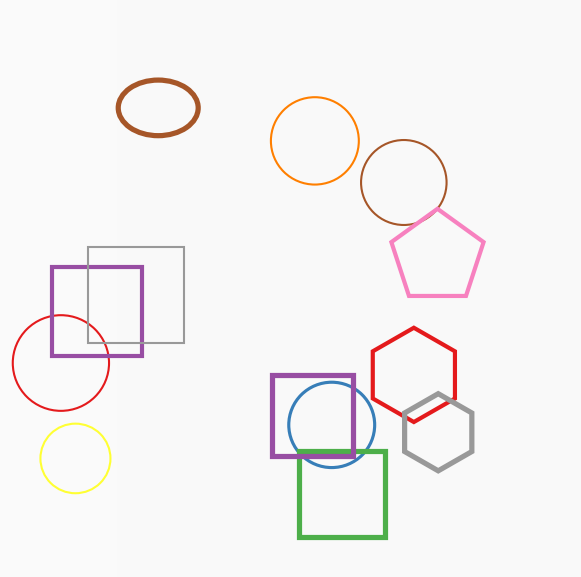[{"shape": "circle", "thickness": 1, "radius": 0.41, "center": [0.105, 0.371]}, {"shape": "hexagon", "thickness": 2, "radius": 0.41, "center": [0.712, 0.35]}, {"shape": "circle", "thickness": 1.5, "radius": 0.37, "center": [0.571, 0.263]}, {"shape": "square", "thickness": 2.5, "radius": 0.37, "center": [0.588, 0.143]}, {"shape": "square", "thickness": 2, "radius": 0.39, "center": [0.167, 0.46]}, {"shape": "square", "thickness": 2.5, "radius": 0.35, "center": [0.538, 0.28]}, {"shape": "circle", "thickness": 1, "radius": 0.38, "center": [0.542, 0.755]}, {"shape": "circle", "thickness": 1, "radius": 0.3, "center": [0.13, 0.205]}, {"shape": "oval", "thickness": 2.5, "radius": 0.34, "center": [0.272, 0.812]}, {"shape": "circle", "thickness": 1, "radius": 0.37, "center": [0.695, 0.683]}, {"shape": "pentagon", "thickness": 2, "radius": 0.42, "center": [0.753, 0.554]}, {"shape": "hexagon", "thickness": 2.5, "radius": 0.33, "center": [0.754, 0.251]}, {"shape": "square", "thickness": 1, "radius": 0.41, "center": [0.234, 0.488]}]